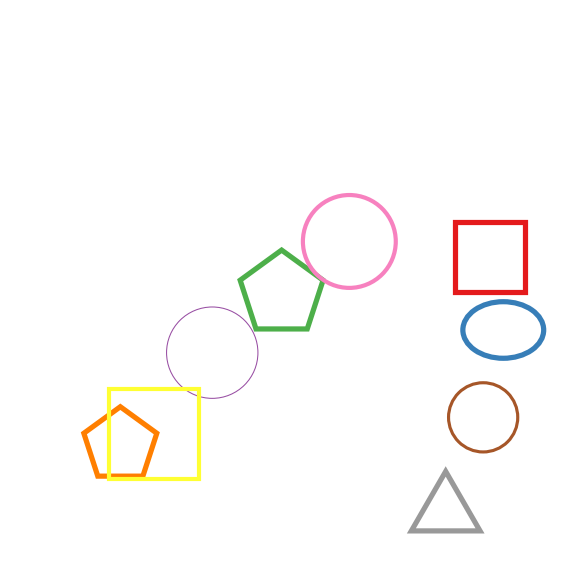[{"shape": "square", "thickness": 2.5, "radius": 0.3, "center": [0.849, 0.554]}, {"shape": "oval", "thickness": 2.5, "radius": 0.35, "center": [0.871, 0.428]}, {"shape": "pentagon", "thickness": 2.5, "radius": 0.38, "center": [0.488, 0.491]}, {"shape": "circle", "thickness": 0.5, "radius": 0.4, "center": [0.368, 0.388]}, {"shape": "pentagon", "thickness": 2.5, "radius": 0.33, "center": [0.208, 0.228]}, {"shape": "square", "thickness": 2, "radius": 0.39, "center": [0.266, 0.248]}, {"shape": "circle", "thickness": 1.5, "radius": 0.3, "center": [0.837, 0.276]}, {"shape": "circle", "thickness": 2, "radius": 0.4, "center": [0.605, 0.581]}, {"shape": "triangle", "thickness": 2.5, "radius": 0.34, "center": [0.772, 0.114]}]